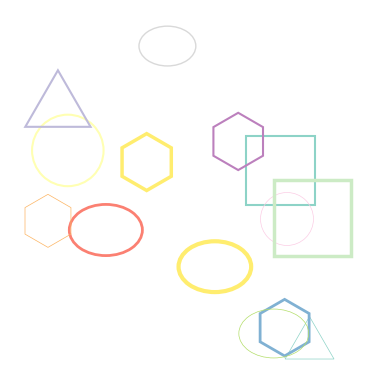[{"shape": "triangle", "thickness": 0.5, "radius": 0.37, "center": [0.804, 0.104]}, {"shape": "square", "thickness": 1.5, "radius": 0.45, "center": [0.729, 0.557]}, {"shape": "circle", "thickness": 1.5, "radius": 0.46, "center": [0.176, 0.609]}, {"shape": "triangle", "thickness": 1.5, "radius": 0.49, "center": [0.15, 0.72]}, {"shape": "oval", "thickness": 2, "radius": 0.47, "center": [0.275, 0.403]}, {"shape": "hexagon", "thickness": 2, "radius": 0.37, "center": [0.739, 0.149]}, {"shape": "hexagon", "thickness": 0.5, "radius": 0.34, "center": [0.125, 0.426]}, {"shape": "oval", "thickness": 0.5, "radius": 0.45, "center": [0.711, 0.134]}, {"shape": "circle", "thickness": 0.5, "radius": 0.34, "center": [0.745, 0.431]}, {"shape": "oval", "thickness": 1, "radius": 0.37, "center": [0.435, 0.88]}, {"shape": "hexagon", "thickness": 1.5, "radius": 0.37, "center": [0.619, 0.633]}, {"shape": "square", "thickness": 2.5, "radius": 0.5, "center": [0.812, 0.434]}, {"shape": "hexagon", "thickness": 2.5, "radius": 0.37, "center": [0.381, 0.579]}, {"shape": "oval", "thickness": 3, "radius": 0.47, "center": [0.558, 0.307]}]